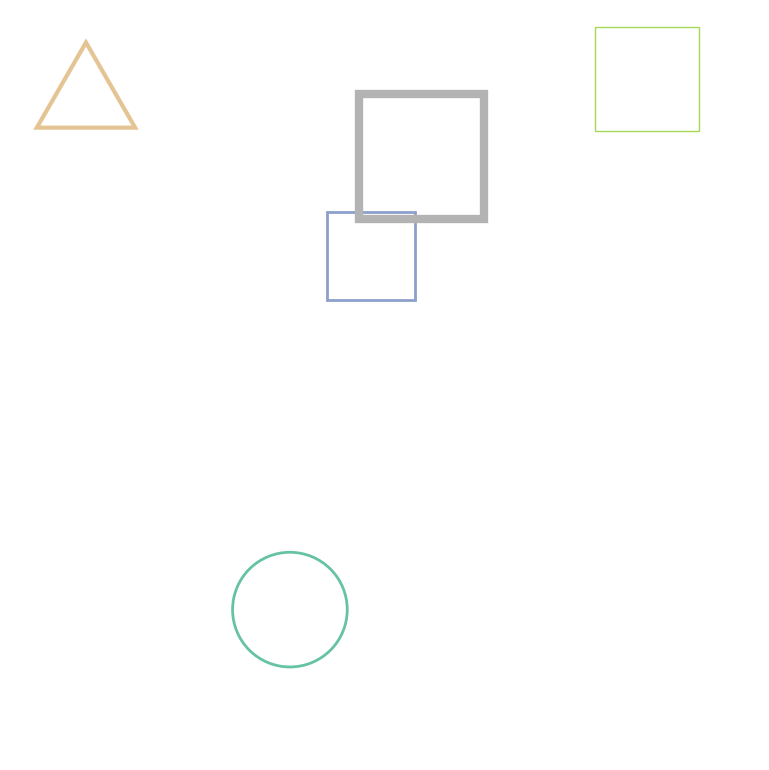[{"shape": "circle", "thickness": 1, "radius": 0.37, "center": [0.377, 0.208]}, {"shape": "square", "thickness": 1, "radius": 0.29, "center": [0.482, 0.667]}, {"shape": "square", "thickness": 0.5, "radius": 0.34, "center": [0.84, 0.897]}, {"shape": "triangle", "thickness": 1.5, "radius": 0.37, "center": [0.112, 0.871]}, {"shape": "square", "thickness": 3, "radius": 0.4, "center": [0.547, 0.797]}]